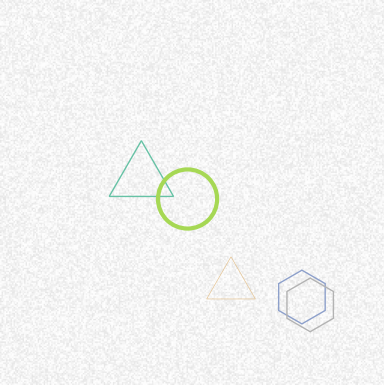[{"shape": "triangle", "thickness": 1, "radius": 0.48, "center": [0.367, 0.538]}, {"shape": "hexagon", "thickness": 1, "radius": 0.35, "center": [0.784, 0.228]}, {"shape": "circle", "thickness": 3, "radius": 0.38, "center": [0.487, 0.483]}, {"shape": "triangle", "thickness": 0.5, "radius": 0.37, "center": [0.6, 0.26]}, {"shape": "hexagon", "thickness": 1, "radius": 0.35, "center": [0.806, 0.208]}]